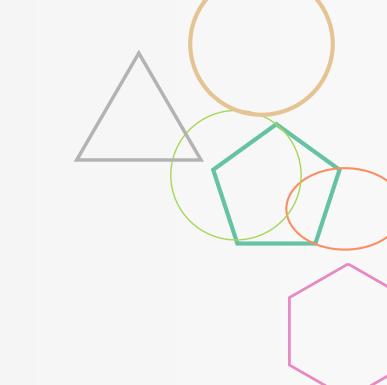[{"shape": "pentagon", "thickness": 3, "radius": 0.86, "center": [0.713, 0.506]}, {"shape": "oval", "thickness": 1.5, "radius": 0.76, "center": [0.89, 0.457]}, {"shape": "hexagon", "thickness": 2, "radius": 0.87, "center": [0.898, 0.139]}, {"shape": "circle", "thickness": 1, "radius": 0.84, "center": [0.609, 0.545]}, {"shape": "circle", "thickness": 3, "radius": 0.92, "center": [0.675, 0.886]}, {"shape": "triangle", "thickness": 2.5, "radius": 0.93, "center": [0.358, 0.677]}]